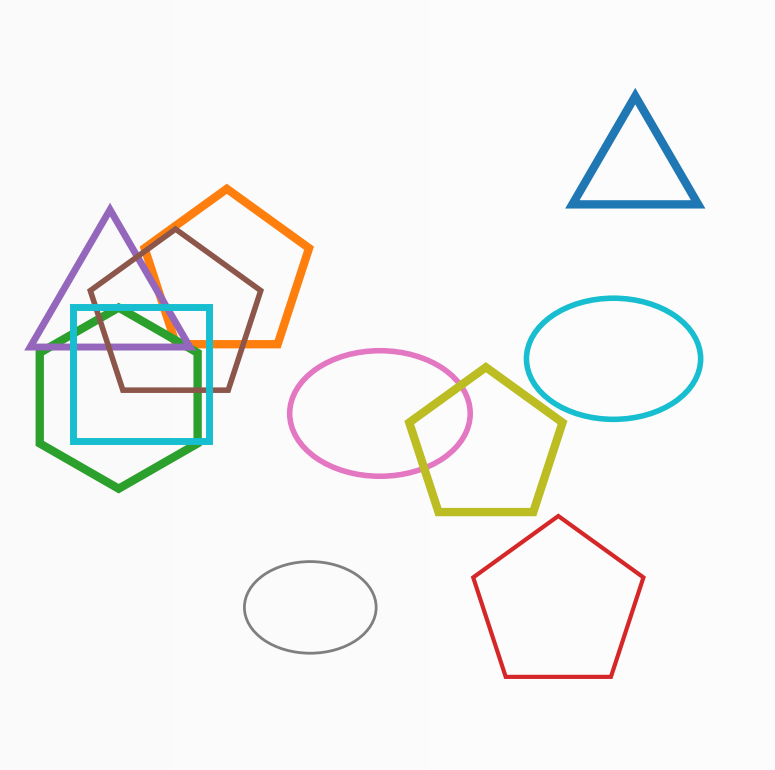[{"shape": "triangle", "thickness": 3, "radius": 0.47, "center": [0.82, 0.781]}, {"shape": "pentagon", "thickness": 3, "radius": 0.56, "center": [0.293, 0.643]}, {"shape": "hexagon", "thickness": 3, "radius": 0.59, "center": [0.153, 0.483]}, {"shape": "pentagon", "thickness": 1.5, "radius": 0.58, "center": [0.72, 0.214]}, {"shape": "triangle", "thickness": 2.5, "radius": 0.59, "center": [0.142, 0.609]}, {"shape": "pentagon", "thickness": 2, "radius": 0.58, "center": [0.226, 0.587]}, {"shape": "oval", "thickness": 2, "radius": 0.58, "center": [0.49, 0.463]}, {"shape": "oval", "thickness": 1, "radius": 0.42, "center": [0.4, 0.211]}, {"shape": "pentagon", "thickness": 3, "radius": 0.52, "center": [0.627, 0.419]}, {"shape": "square", "thickness": 2.5, "radius": 0.44, "center": [0.182, 0.514]}, {"shape": "oval", "thickness": 2, "radius": 0.56, "center": [0.792, 0.534]}]